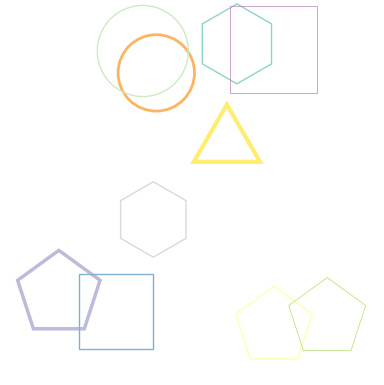[{"shape": "hexagon", "thickness": 1, "radius": 0.52, "center": [0.615, 0.886]}, {"shape": "pentagon", "thickness": 1, "radius": 0.52, "center": [0.712, 0.152]}, {"shape": "pentagon", "thickness": 2.5, "radius": 0.56, "center": [0.153, 0.237]}, {"shape": "square", "thickness": 1, "radius": 0.48, "center": [0.301, 0.191]}, {"shape": "circle", "thickness": 2, "radius": 0.5, "center": [0.406, 0.811]}, {"shape": "pentagon", "thickness": 0.5, "radius": 0.52, "center": [0.85, 0.174]}, {"shape": "hexagon", "thickness": 1, "radius": 0.49, "center": [0.398, 0.43]}, {"shape": "square", "thickness": 0.5, "radius": 0.56, "center": [0.71, 0.871]}, {"shape": "circle", "thickness": 1, "radius": 0.59, "center": [0.371, 0.868]}, {"shape": "triangle", "thickness": 3, "radius": 0.5, "center": [0.589, 0.629]}]